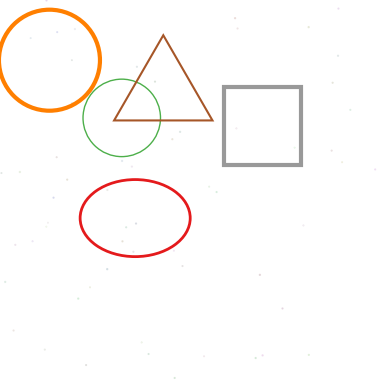[{"shape": "oval", "thickness": 2, "radius": 0.71, "center": [0.351, 0.434]}, {"shape": "circle", "thickness": 1, "radius": 0.5, "center": [0.316, 0.694]}, {"shape": "circle", "thickness": 3, "radius": 0.66, "center": [0.128, 0.844]}, {"shape": "triangle", "thickness": 1.5, "radius": 0.74, "center": [0.424, 0.761]}, {"shape": "square", "thickness": 3, "radius": 0.5, "center": [0.682, 0.673]}]